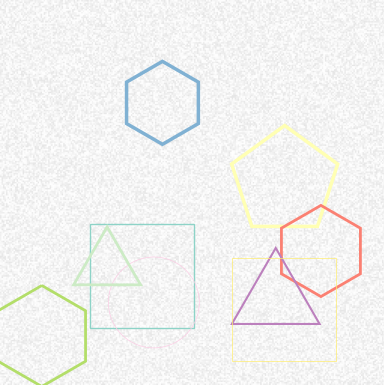[{"shape": "square", "thickness": 1, "radius": 0.67, "center": [0.369, 0.282]}, {"shape": "pentagon", "thickness": 2.5, "radius": 0.72, "center": [0.739, 0.529]}, {"shape": "hexagon", "thickness": 2, "radius": 0.59, "center": [0.834, 0.348]}, {"shape": "hexagon", "thickness": 2.5, "radius": 0.54, "center": [0.422, 0.733]}, {"shape": "hexagon", "thickness": 2, "radius": 0.66, "center": [0.109, 0.127]}, {"shape": "circle", "thickness": 0.5, "radius": 0.59, "center": [0.4, 0.214]}, {"shape": "triangle", "thickness": 1.5, "radius": 0.66, "center": [0.716, 0.224]}, {"shape": "triangle", "thickness": 2, "radius": 0.5, "center": [0.278, 0.31]}, {"shape": "square", "thickness": 0.5, "radius": 0.67, "center": [0.738, 0.196]}]